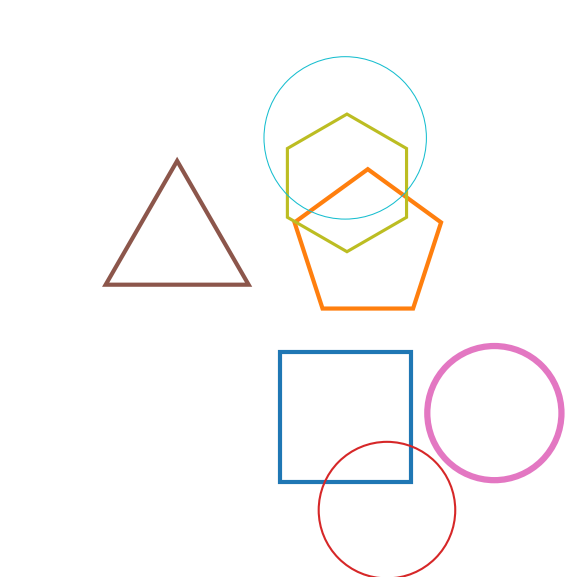[{"shape": "square", "thickness": 2, "radius": 0.56, "center": [0.598, 0.277]}, {"shape": "pentagon", "thickness": 2, "radius": 0.67, "center": [0.637, 0.573]}, {"shape": "circle", "thickness": 1, "radius": 0.59, "center": [0.67, 0.116]}, {"shape": "triangle", "thickness": 2, "radius": 0.71, "center": [0.307, 0.578]}, {"shape": "circle", "thickness": 3, "radius": 0.58, "center": [0.856, 0.284]}, {"shape": "hexagon", "thickness": 1.5, "radius": 0.6, "center": [0.601, 0.682]}, {"shape": "circle", "thickness": 0.5, "radius": 0.7, "center": [0.598, 0.76]}]